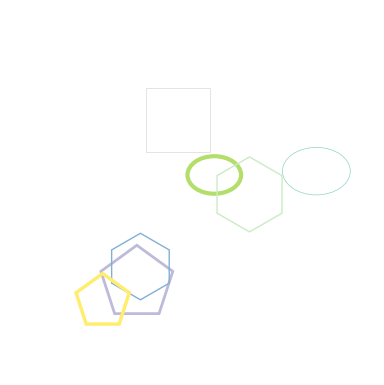[{"shape": "oval", "thickness": 0.5, "radius": 0.44, "center": [0.822, 0.555]}, {"shape": "pentagon", "thickness": 2, "radius": 0.49, "center": [0.355, 0.265]}, {"shape": "hexagon", "thickness": 1, "radius": 0.43, "center": [0.365, 0.308]}, {"shape": "oval", "thickness": 3, "radius": 0.35, "center": [0.557, 0.546]}, {"shape": "square", "thickness": 0.5, "radius": 0.42, "center": [0.462, 0.687]}, {"shape": "hexagon", "thickness": 1, "radius": 0.49, "center": [0.648, 0.495]}, {"shape": "pentagon", "thickness": 2.5, "radius": 0.36, "center": [0.267, 0.217]}]